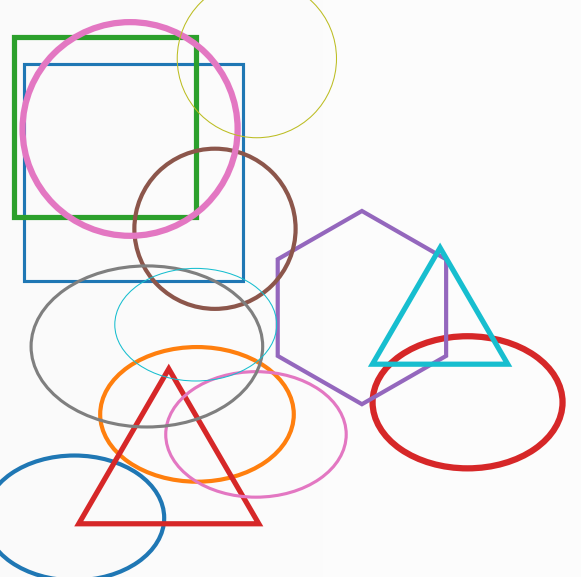[{"shape": "oval", "thickness": 2, "radius": 0.77, "center": [0.128, 0.102]}, {"shape": "square", "thickness": 1.5, "radius": 0.94, "center": [0.23, 0.7]}, {"shape": "oval", "thickness": 2, "radius": 0.83, "center": [0.339, 0.282]}, {"shape": "square", "thickness": 2.5, "radius": 0.78, "center": [0.181, 0.779]}, {"shape": "triangle", "thickness": 2.5, "radius": 0.89, "center": [0.29, 0.182]}, {"shape": "oval", "thickness": 3, "radius": 0.82, "center": [0.804, 0.303]}, {"shape": "hexagon", "thickness": 2, "radius": 0.84, "center": [0.623, 0.466]}, {"shape": "circle", "thickness": 2, "radius": 0.69, "center": [0.37, 0.603]}, {"shape": "circle", "thickness": 3, "radius": 0.93, "center": [0.224, 0.776]}, {"shape": "oval", "thickness": 1.5, "radius": 0.78, "center": [0.44, 0.247]}, {"shape": "oval", "thickness": 1.5, "radius": 1.0, "center": [0.253, 0.399]}, {"shape": "circle", "thickness": 0.5, "radius": 0.68, "center": [0.442, 0.898]}, {"shape": "oval", "thickness": 0.5, "radius": 0.7, "center": [0.337, 0.437]}, {"shape": "triangle", "thickness": 2.5, "radius": 0.67, "center": [0.757, 0.436]}]